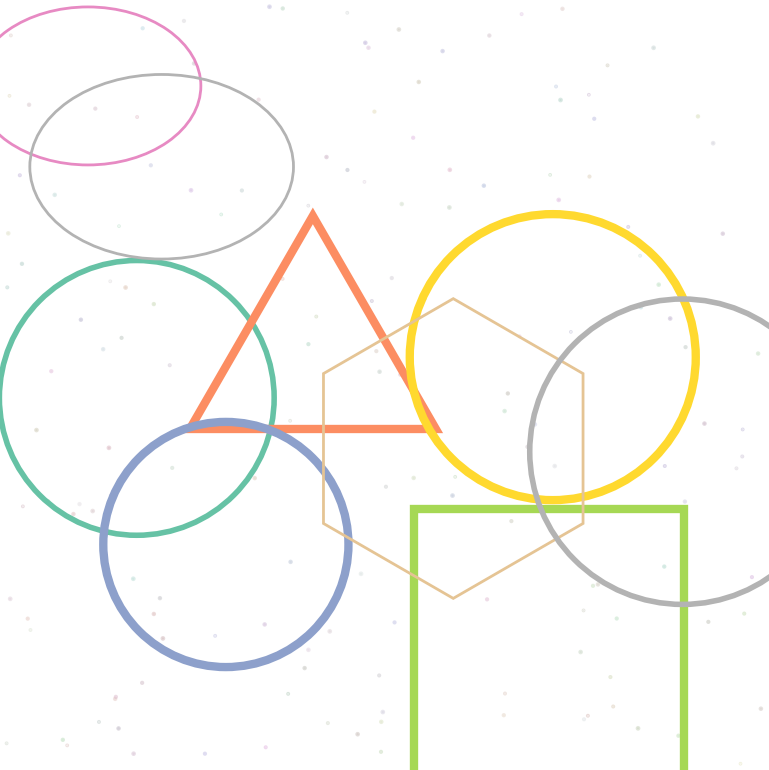[{"shape": "circle", "thickness": 2, "radius": 0.89, "center": [0.178, 0.483]}, {"shape": "triangle", "thickness": 3, "radius": 0.92, "center": [0.406, 0.535]}, {"shape": "circle", "thickness": 3, "radius": 0.8, "center": [0.293, 0.293]}, {"shape": "oval", "thickness": 1, "radius": 0.73, "center": [0.114, 0.888]}, {"shape": "square", "thickness": 3, "radius": 0.88, "center": [0.713, 0.164]}, {"shape": "circle", "thickness": 3, "radius": 0.93, "center": [0.718, 0.536]}, {"shape": "hexagon", "thickness": 1, "radius": 0.97, "center": [0.589, 0.418]}, {"shape": "oval", "thickness": 1, "radius": 0.86, "center": [0.21, 0.783]}, {"shape": "circle", "thickness": 2, "radius": 0.99, "center": [0.886, 0.413]}]